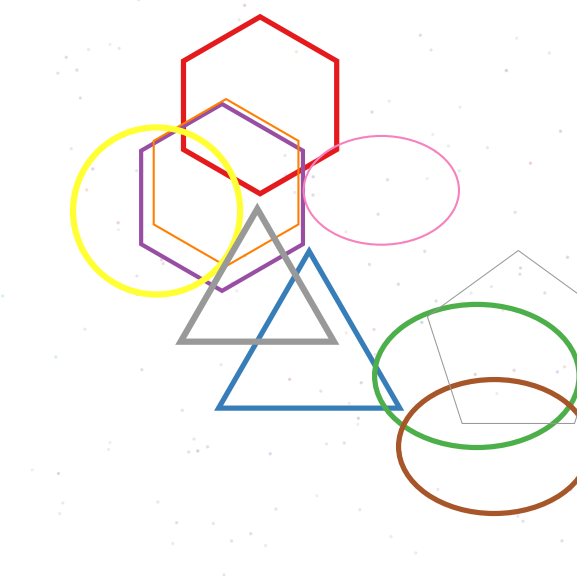[{"shape": "hexagon", "thickness": 2.5, "radius": 0.77, "center": [0.45, 0.817]}, {"shape": "triangle", "thickness": 2.5, "radius": 0.91, "center": [0.535, 0.383]}, {"shape": "oval", "thickness": 2.5, "radius": 0.89, "center": [0.826, 0.348]}, {"shape": "hexagon", "thickness": 2, "radius": 0.81, "center": [0.384, 0.657]}, {"shape": "hexagon", "thickness": 1, "radius": 0.72, "center": [0.391, 0.683]}, {"shape": "circle", "thickness": 3, "radius": 0.72, "center": [0.271, 0.634]}, {"shape": "oval", "thickness": 2.5, "radius": 0.83, "center": [0.856, 0.226]}, {"shape": "oval", "thickness": 1, "radius": 0.67, "center": [0.66, 0.67]}, {"shape": "pentagon", "thickness": 0.5, "radius": 0.83, "center": [0.898, 0.4]}, {"shape": "triangle", "thickness": 3, "radius": 0.77, "center": [0.446, 0.484]}]